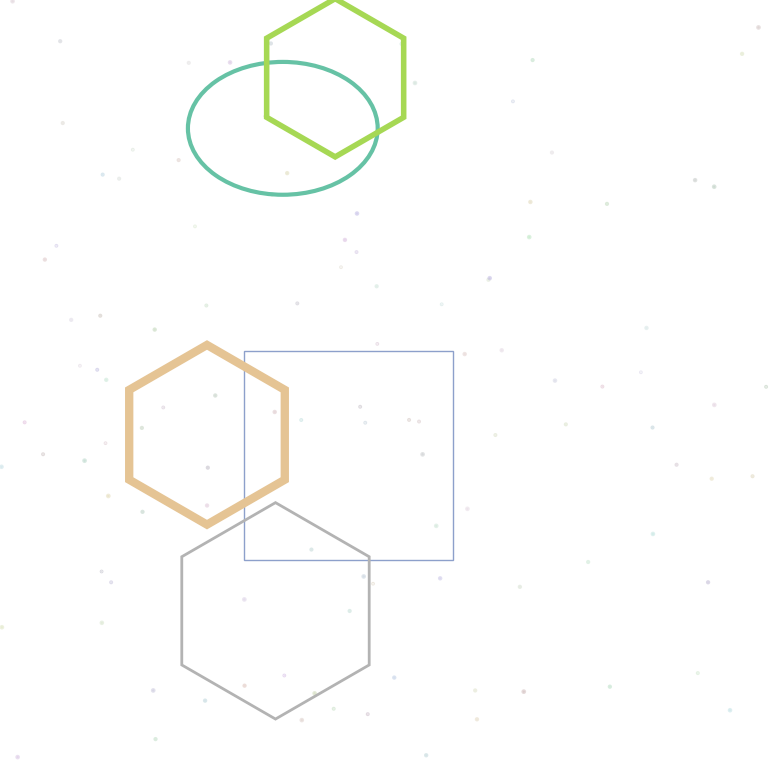[{"shape": "oval", "thickness": 1.5, "radius": 0.62, "center": [0.367, 0.833]}, {"shape": "square", "thickness": 0.5, "radius": 0.68, "center": [0.453, 0.409]}, {"shape": "hexagon", "thickness": 2, "radius": 0.51, "center": [0.435, 0.899]}, {"shape": "hexagon", "thickness": 3, "radius": 0.58, "center": [0.269, 0.435]}, {"shape": "hexagon", "thickness": 1, "radius": 0.7, "center": [0.358, 0.207]}]